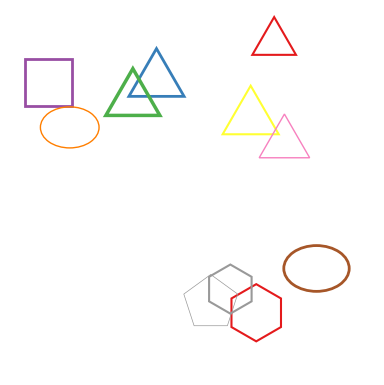[{"shape": "triangle", "thickness": 1.5, "radius": 0.33, "center": [0.712, 0.89]}, {"shape": "hexagon", "thickness": 1.5, "radius": 0.37, "center": [0.666, 0.188]}, {"shape": "triangle", "thickness": 2, "radius": 0.41, "center": [0.406, 0.791]}, {"shape": "triangle", "thickness": 2.5, "radius": 0.4, "center": [0.345, 0.741]}, {"shape": "square", "thickness": 2, "radius": 0.31, "center": [0.126, 0.785]}, {"shape": "oval", "thickness": 1, "radius": 0.38, "center": [0.181, 0.669]}, {"shape": "triangle", "thickness": 1.5, "radius": 0.42, "center": [0.651, 0.693]}, {"shape": "oval", "thickness": 2, "radius": 0.42, "center": [0.822, 0.303]}, {"shape": "triangle", "thickness": 1, "radius": 0.38, "center": [0.739, 0.628]}, {"shape": "hexagon", "thickness": 1.5, "radius": 0.32, "center": [0.598, 0.249]}, {"shape": "pentagon", "thickness": 0.5, "radius": 0.37, "center": [0.547, 0.213]}]